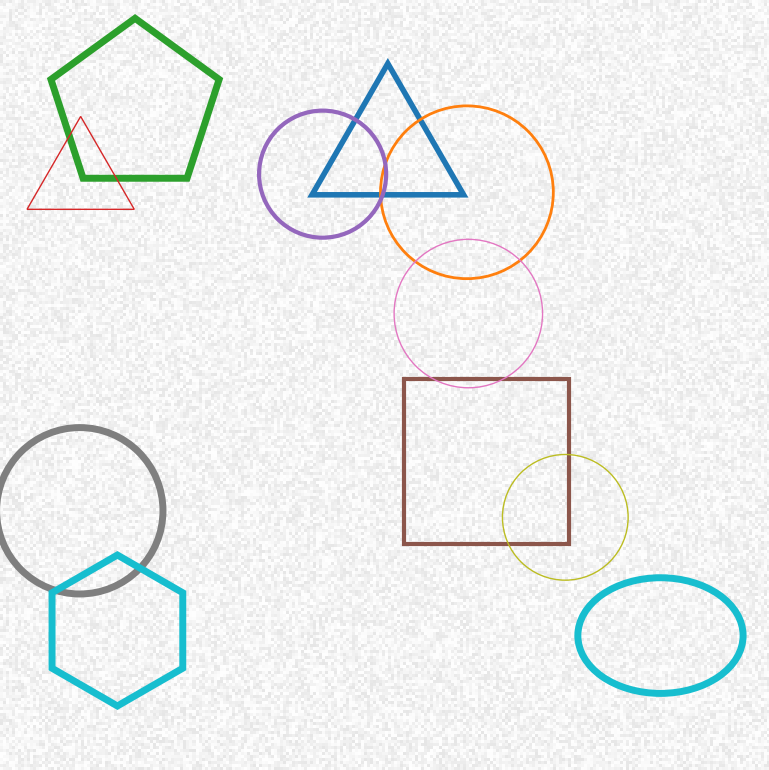[{"shape": "triangle", "thickness": 2, "radius": 0.57, "center": [0.504, 0.804]}, {"shape": "circle", "thickness": 1, "radius": 0.56, "center": [0.606, 0.75]}, {"shape": "pentagon", "thickness": 2.5, "radius": 0.57, "center": [0.175, 0.861]}, {"shape": "triangle", "thickness": 0.5, "radius": 0.4, "center": [0.105, 0.768]}, {"shape": "circle", "thickness": 1.5, "radius": 0.41, "center": [0.419, 0.774]}, {"shape": "square", "thickness": 1.5, "radius": 0.54, "center": [0.632, 0.4]}, {"shape": "circle", "thickness": 0.5, "radius": 0.48, "center": [0.608, 0.593]}, {"shape": "circle", "thickness": 2.5, "radius": 0.54, "center": [0.104, 0.337]}, {"shape": "circle", "thickness": 0.5, "radius": 0.41, "center": [0.734, 0.328]}, {"shape": "hexagon", "thickness": 2.5, "radius": 0.49, "center": [0.152, 0.181]}, {"shape": "oval", "thickness": 2.5, "radius": 0.54, "center": [0.858, 0.175]}]